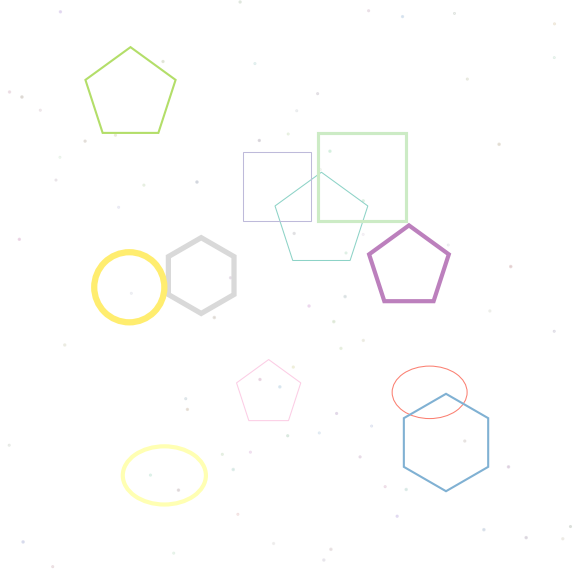[{"shape": "pentagon", "thickness": 0.5, "radius": 0.42, "center": [0.557, 0.616]}, {"shape": "oval", "thickness": 2, "radius": 0.36, "center": [0.285, 0.176]}, {"shape": "square", "thickness": 0.5, "radius": 0.3, "center": [0.48, 0.676]}, {"shape": "oval", "thickness": 0.5, "radius": 0.32, "center": [0.744, 0.32]}, {"shape": "hexagon", "thickness": 1, "radius": 0.42, "center": [0.772, 0.233]}, {"shape": "pentagon", "thickness": 1, "radius": 0.41, "center": [0.226, 0.835]}, {"shape": "pentagon", "thickness": 0.5, "radius": 0.29, "center": [0.465, 0.318]}, {"shape": "hexagon", "thickness": 2.5, "radius": 0.33, "center": [0.348, 0.522]}, {"shape": "pentagon", "thickness": 2, "radius": 0.36, "center": [0.708, 0.536]}, {"shape": "square", "thickness": 1.5, "radius": 0.38, "center": [0.627, 0.693]}, {"shape": "circle", "thickness": 3, "radius": 0.3, "center": [0.224, 0.502]}]